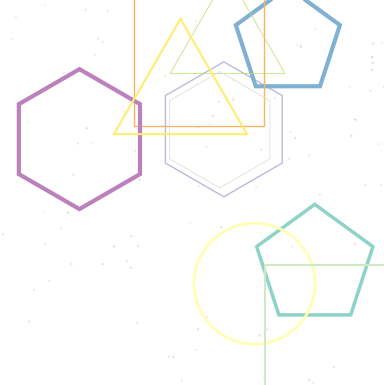[{"shape": "pentagon", "thickness": 2.5, "radius": 0.79, "center": [0.818, 0.31]}, {"shape": "circle", "thickness": 2, "radius": 0.79, "center": [0.661, 0.263]}, {"shape": "hexagon", "thickness": 1, "radius": 0.88, "center": [0.581, 0.664]}, {"shape": "pentagon", "thickness": 3, "radius": 0.71, "center": [0.748, 0.891]}, {"shape": "square", "thickness": 1, "radius": 0.84, "center": [0.516, 0.841]}, {"shape": "triangle", "thickness": 0.5, "radius": 0.86, "center": [0.591, 0.895]}, {"shape": "hexagon", "thickness": 0.5, "radius": 0.75, "center": [0.571, 0.663]}, {"shape": "hexagon", "thickness": 3, "radius": 0.91, "center": [0.206, 0.639]}, {"shape": "square", "thickness": 1.5, "radius": 0.92, "center": [0.873, 0.127]}, {"shape": "triangle", "thickness": 1.5, "radius": 1.0, "center": [0.469, 0.751]}]